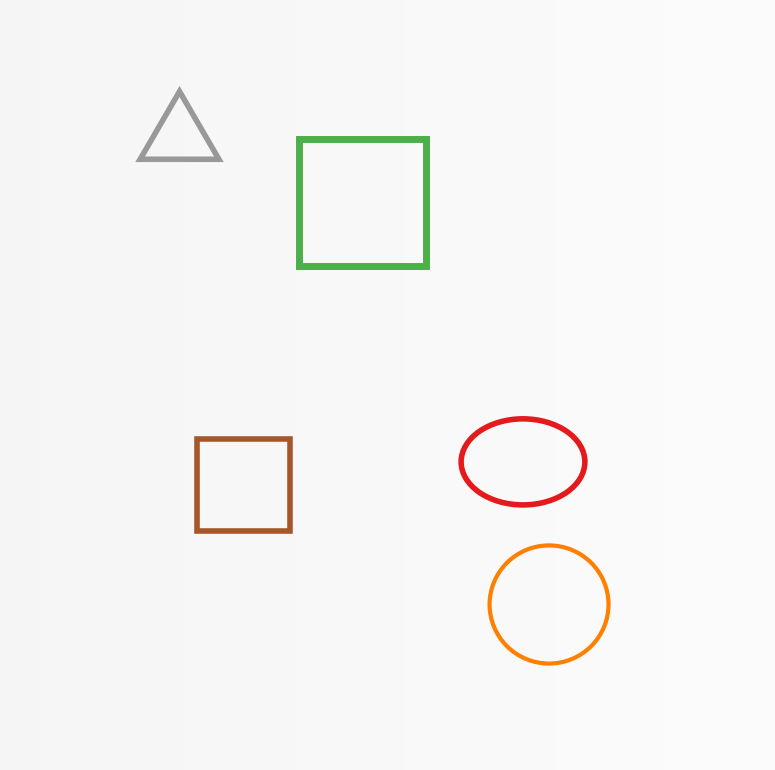[{"shape": "oval", "thickness": 2, "radius": 0.4, "center": [0.675, 0.4]}, {"shape": "square", "thickness": 2.5, "radius": 0.41, "center": [0.467, 0.737]}, {"shape": "circle", "thickness": 1.5, "radius": 0.38, "center": [0.708, 0.215]}, {"shape": "square", "thickness": 2, "radius": 0.3, "center": [0.314, 0.37]}, {"shape": "triangle", "thickness": 2, "radius": 0.29, "center": [0.232, 0.822]}]